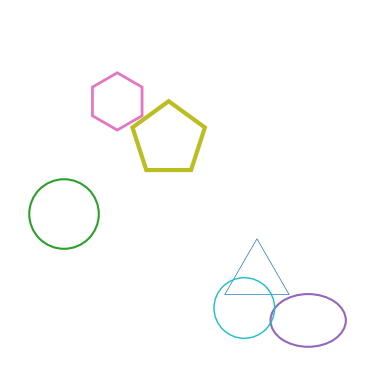[{"shape": "triangle", "thickness": 0.5, "radius": 0.48, "center": [0.667, 0.283]}, {"shape": "circle", "thickness": 1.5, "radius": 0.45, "center": [0.166, 0.444]}, {"shape": "oval", "thickness": 1.5, "radius": 0.49, "center": [0.8, 0.168]}, {"shape": "hexagon", "thickness": 2, "radius": 0.37, "center": [0.305, 0.737]}, {"shape": "pentagon", "thickness": 3, "radius": 0.49, "center": [0.438, 0.638]}, {"shape": "circle", "thickness": 1, "radius": 0.39, "center": [0.635, 0.2]}]